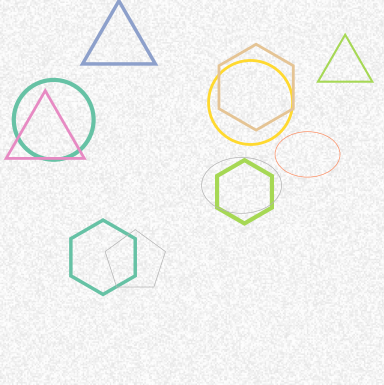[{"shape": "hexagon", "thickness": 2.5, "radius": 0.48, "center": [0.268, 0.332]}, {"shape": "circle", "thickness": 3, "radius": 0.52, "center": [0.139, 0.689]}, {"shape": "oval", "thickness": 0.5, "radius": 0.42, "center": [0.799, 0.599]}, {"shape": "triangle", "thickness": 2.5, "radius": 0.55, "center": [0.309, 0.889]}, {"shape": "triangle", "thickness": 2, "radius": 0.59, "center": [0.118, 0.647]}, {"shape": "hexagon", "thickness": 3, "radius": 0.41, "center": [0.635, 0.502]}, {"shape": "triangle", "thickness": 1.5, "radius": 0.41, "center": [0.897, 0.829]}, {"shape": "circle", "thickness": 2, "radius": 0.55, "center": [0.651, 0.734]}, {"shape": "hexagon", "thickness": 2, "radius": 0.56, "center": [0.665, 0.774]}, {"shape": "oval", "thickness": 0.5, "radius": 0.52, "center": [0.627, 0.519]}, {"shape": "pentagon", "thickness": 0.5, "radius": 0.41, "center": [0.351, 0.321]}]